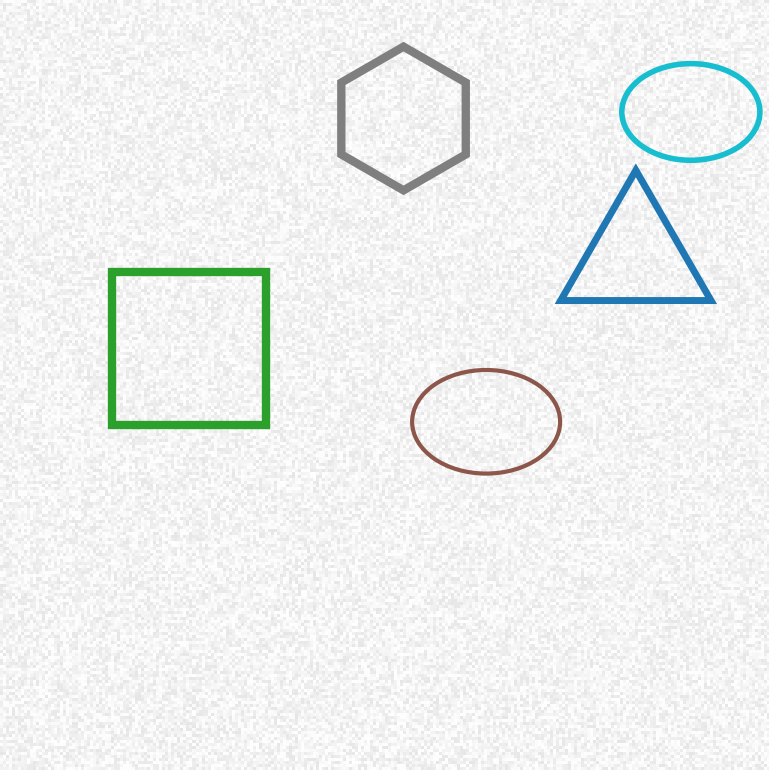[{"shape": "triangle", "thickness": 2.5, "radius": 0.56, "center": [0.826, 0.666]}, {"shape": "square", "thickness": 3, "radius": 0.5, "center": [0.245, 0.547]}, {"shape": "oval", "thickness": 1.5, "radius": 0.48, "center": [0.631, 0.452]}, {"shape": "hexagon", "thickness": 3, "radius": 0.47, "center": [0.524, 0.846]}, {"shape": "oval", "thickness": 2, "radius": 0.45, "center": [0.897, 0.855]}]